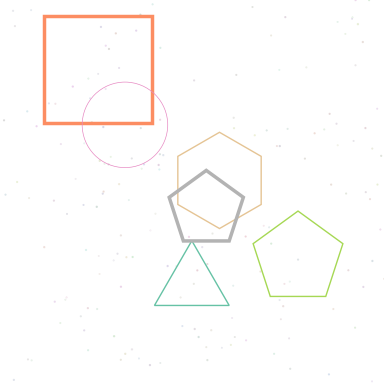[{"shape": "triangle", "thickness": 1, "radius": 0.56, "center": [0.498, 0.263]}, {"shape": "square", "thickness": 2.5, "radius": 0.7, "center": [0.255, 0.819]}, {"shape": "circle", "thickness": 0.5, "radius": 0.56, "center": [0.325, 0.676]}, {"shape": "pentagon", "thickness": 1, "radius": 0.61, "center": [0.774, 0.329]}, {"shape": "hexagon", "thickness": 1, "radius": 0.62, "center": [0.57, 0.531]}, {"shape": "pentagon", "thickness": 2.5, "radius": 0.51, "center": [0.536, 0.456]}]